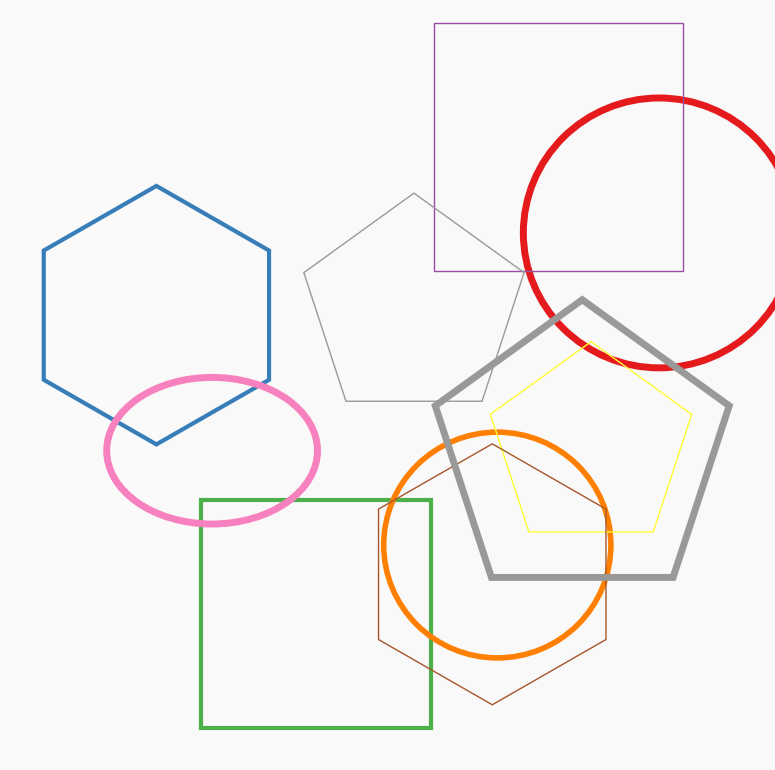[{"shape": "circle", "thickness": 2.5, "radius": 0.88, "center": [0.851, 0.698]}, {"shape": "hexagon", "thickness": 1.5, "radius": 0.84, "center": [0.202, 0.591]}, {"shape": "square", "thickness": 1.5, "radius": 0.74, "center": [0.408, 0.203]}, {"shape": "square", "thickness": 0.5, "radius": 0.8, "center": [0.721, 0.809]}, {"shape": "circle", "thickness": 2, "radius": 0.73, "center": [0.642, 0.292]}, {"shape": "pentagon", "thickness": 0.5, "radius": 0.68, "center": [0.763, 0.42]}, {"shape": "hexagon", "thickness": 0.5, "radius": 0.85, "center": [0.635, 0.254]}, {"shape": "oval", "thickness": 2.5, "radius": 0.68, "center": [0.274, 0.415]}, {"shape": "pentagon", "thickness": 2.5, "radius": 1.0, "center": [0.751, 0.411]}, {"shape": "pentagon", "thickness": 0.5, "radius": 0.75, "center": [0.534, 0.6]}]